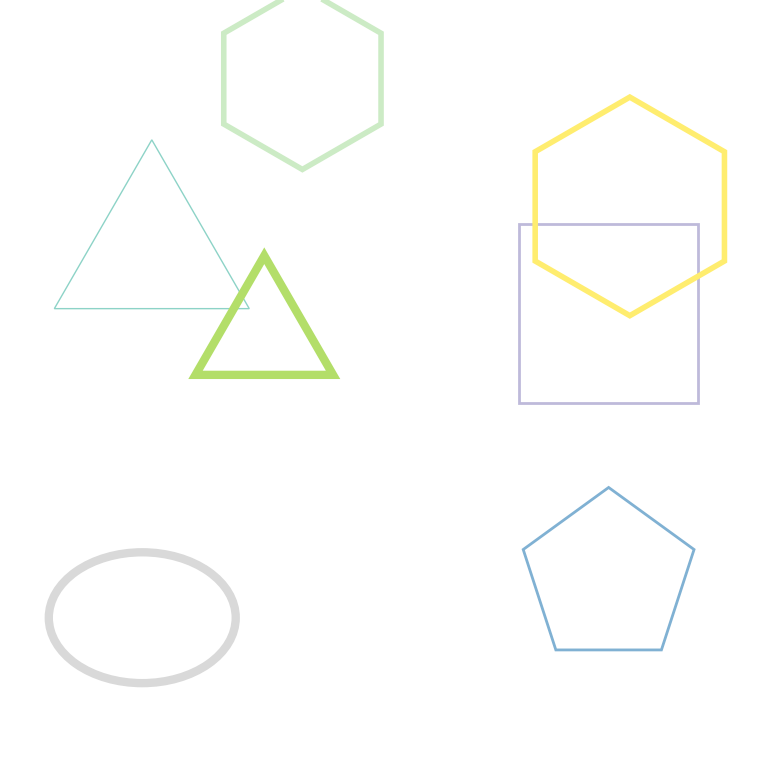[{"shape": "triangle", "thickness": 0.5, "radius": 0.73, "center": [0.197, 0.672]}, {"shape": "square", "thickness": 1, "radius": 0.58, "center": [0.79, 0.592]}, {"shape": "pentagon", "thickness": 1, "radius": 0.58, "center": [0.79, 0.25]}, {"shape": "triangle", "thickness": 3, "radius": 0.52, "center": [0.343, 0.565]}, {"shape": "oval", "thickness": 3, "radius": 0.61, "center": [0.185, 0.198]}, {"shape": "hexagon", "thickness": 2, "radius": 0.59, "center": [0.393, 0.898]}, {"shape": "hexagon", "thickness": 2, "radius": 0.71, "center": [0.818, 0.732]}]